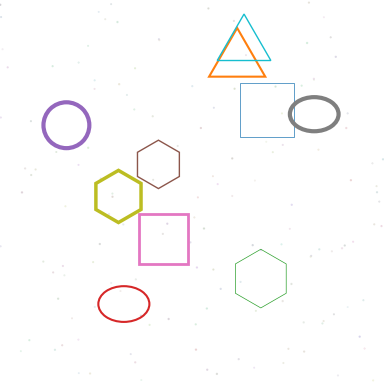[{"shape": "square", "thickness": 0.5, "radius": 0.35, "center": [0.693, 0.713]}, {"shape": "triangle", "thickness": 1.5, "radius": 0.42, "center": [0.616, 0.843]}, {"shape": "hexagon", "thickness": 0.5, "radius": 0.38, "center": [0.677, 0.276]}, {"shape": "oval", "thickness": 1.5, "radius": 0.33, "center": [0.322, 0.21]}, {"shape": "circle", "thickness": 3, "radius": 0.3, "center": [0.172, 0.675]}, {"shape": "hexagon", "thickness": 1, "radius": 0.31, "center": [0.411, 0.573]}, {"shape": "square", "thickness": 2, "radius": 0.32, "center": [0.425, 0.379]}, {"shape": "oval", "thickness": 3, "radius": 0.32, "center": [0.816, 0.703]}, {"shape": "hexagon", "thickness": 2.5, "radius": 0.34, "center": [0.308, 0.49]}, {"shape": "triangle", "thickness": 1, "radius": 0.4, "center": [0.634, 0.883]}]